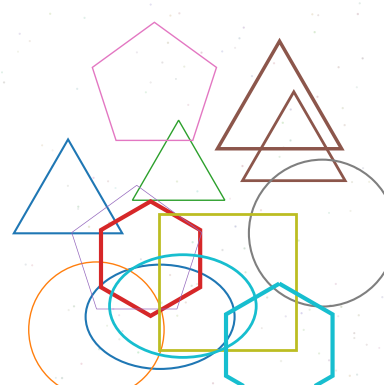[{"shape": "triangle", "thickness": 1.5, "radius": 0.81, "center": [0.177, 0.475]}, {"shape": "oval", "thickness": 1.5, "radius": 0.97, "center": [0.416, 0.177]}, {"shape": "circle", "thickness": 1, "radius": 0.88, "center": [0.25, 0.144]}, {"shape": "triangle", "thickness": 1, "radius": 0.69, "center": [0.464, 0.549]}, {"shape": "hexagon", "thickness": 3, "radius": 0.74, "center": [0.391, 0.328]}, {"shape": "pentagon", "thickness": 0.5, "radius": 0.89, "center": [0.355, 0.341]}, {"shape": "triangle", "thickness": 2, "radius": 0.77, "center": [0.763, 0.608]}, {"shape": "triangle", "thickness": 2.5, "radius": 0.93, "center": [0.726, 0.707]}, {"shape": "pentagon", "thickness": 1, "radius": 0.85, "center": [0.401, 0.772]}, {"shape": "circle", "thickness": 1.5, "radius": 0.95, "center": [0.837, 0.395]}, {"shape": "square", "thickness": 2, "radius": 0.88, "center": [0.591, 0.268]}, {"shape": "oval", "thickness": 2, "radius": 0.95, "center": [0.475, 0.205]}, {"shape": "hexagon", "thickness": 3, "radius": 0.8, "center": [0.725, 0.104]}]